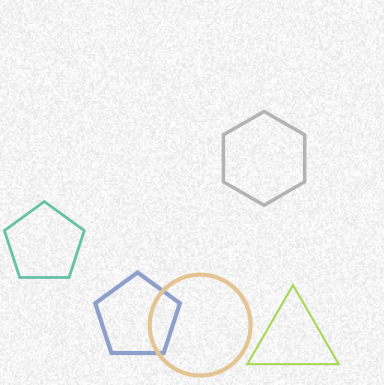[{"shape": "pentagon", "thickness": 2, "radius": 0.55, "center": [0.115, 0.367]}, {"shape": "pentagon", "thickness": 3, "radius": 0.58, "center": [0.357, 0.177]}, {"shape": "triangle", "thickness": 1.5, "radius": 0.69, "center": [0.761, 0.123]}, {"shape": "circle", "thickness": 3, "radius": 0.66, "center": [0.52, 0.156]}, {"shape": "hexagon", "thickness": 2.5, "radius": 0.61, "center": [0.686, 0.589]}]